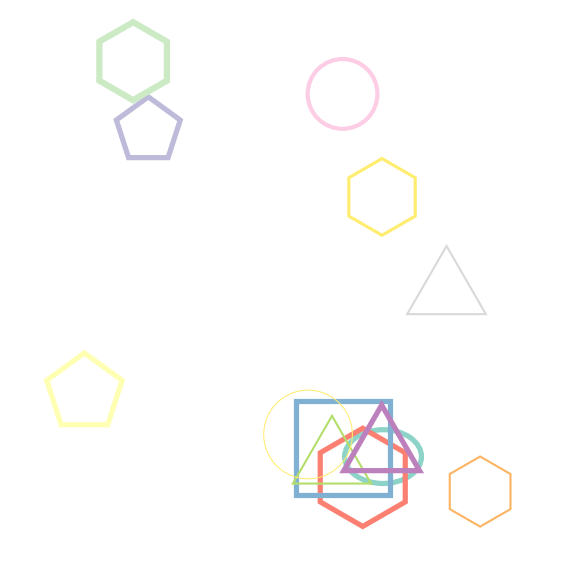[{"shape": "oval", "thickness": 2.5, "radius": 0.33, "center": [0.663, 0.208]}, {"shape": "pentagon", "thickness": 2.5, "radius": 0.34, "center": [0.146, 0.319]}, {"shape": "pentagon", "thickness": 2.5, "radius": 0.29, "center": [0.257, 0.773]}, {"shape": "hexagon", "thickness": 2.5, "radius": 0.43, "center": [0.628, 0.173]}, {"shape": "square", "thickness": 2.5, "radius": 0.41, "center": [0.594, 0.223]}, {"shape": "hexagon", "thickness": 1, "radius": 0.3, "center": [0.831, 0.148]}, {"shape": "triangle", "thickness": 1, "radius": 0.39, "center": [0.575, 0.201]}, {"shape": "circle", "thickness": 2, "radius": 0.3, "center": [0.593, 0.836]}, {"shape": "triangle", "thickness": 1, "radius": 0.39, "center": [0.773, 0.495]}, {"shape": "triangle", "thickness": 2.5, "radius": 0.38, "center": [0.661, 0.222]}, {"shape": "hexagon", "thickness": 3, "radius": 0.34, "center": [0.231, 0.893]}, {"shape": "hexagon", "thickness": 1.5, "radius": 0.33, "center": [0.662, 0.658]}, {"shape": "circle", "thickness": 0.5, "radius": 0.38, "center": [0.533, 0.247]}]